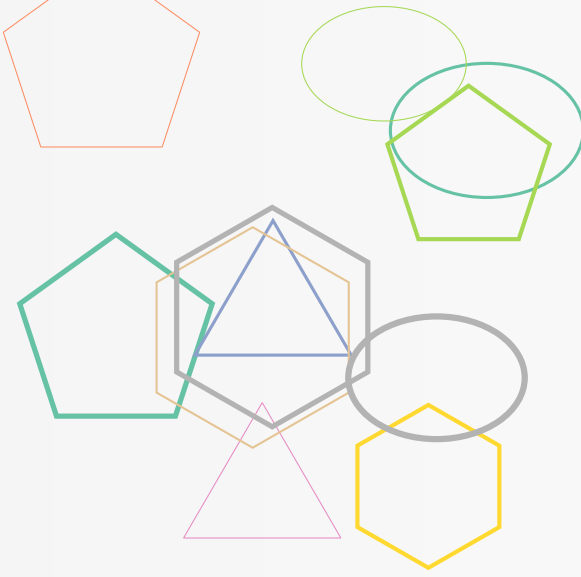[{"shape": "oval", "thickness": 1.5, "radius": 0.83, "center": [0.838, 0.773]}, {"shape": "pentagon", "thickness": 2.5, "radius": 0.87, "center": [0.2, 0.419]}, {"shape": "pentagon", "thickness": 0.5, "radius": 0.89, "center": [0.175, 0.888]}, {"shape": "triangle", "thickness": 1.5, "radius": 0.78, "center": [0.47, 0.462]}, {"shape": "triangle", "thickness": 0.5, "radius": 0.78, "center": [0.451, 0.146]}, {"shape": "pentagon", "thickness": 2, "radius": 0.73, "center": [0.806, 0.704]}, {"shape": "oval", "thickness": 0.5, "radius": 0.71, "center": [0.661, 0.889]}, {"shape": "hexagon", "thickness": 2, "radius": 0.7, "center": [0.737, 0.157]}, {"shape": "hexagon", "thickness": 1, "radius": 0.95, "center": [0.435, 0.415]}, {"shape": "hexagon", "thickness": 2.5, "radius": 0.95, "center": [0.468, 0.45]}, {"shape": "oval", "thickness": 3, "radius": 0.76, "center": [0.751, 0.345]}]